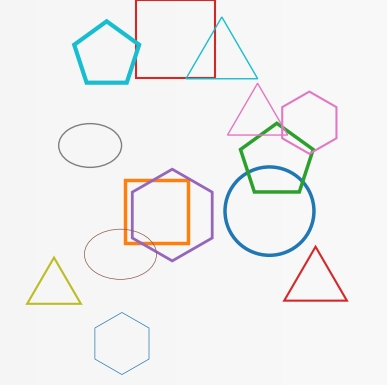[{"shape": "circle", "thickness": 2.5, "radius": 0.57, "center": [0.695, 0.452]}, {"shape": "hexagon", "thickness": 0.5, "radius": 0.4, "center": [0.315, 0.108]}, {"shape": "square", "thickness": 2.5, "radius": 0.41, "center": [0.404, 0.451]}, {"shape": "pentagon", "thickness": 2.5, "radius": 0.49, "center": [0.714, 0.581]}, {"shape": "triangle", "thickness": 1.5, "radius": 0.47, "center": [0.814, 0.266]}, {"shape": "square", "thickness": 1.5, "radius": 0.51, "center": [0.453, 0.898]}, {"shape": "hexagon", "thickness": 2, "radius": 0.6, "center": [0.445, 0.441]}, {"shape": "oval", "thickness": 0.5, "radius": 0.47, "center": [0.311, 0.34]}, {"shape": "hexagon", "thickness": 1.5, "radius": 0.4, "center": [0.798, 0.681]}, {"shape": "triangle", "thickness": 1, "radius": 0.45, "center": [0.665, 0.694]}, {"shape": "oval", "thickness": 1, "radius": 0.41, "center": [0.233, 0.622]}, {"shape": "triangle", "thickness": 1.5, "radius": 0.4, "center": [0.139, 0.251]}, {"shape": "triangle", "thickness": 1, "radius": 0.53, "center": [0.572, 0.849]}, {"shape": "pentagon", "thickness": 3, "radius": 0.44, "center": [0.275, 0.857]}]